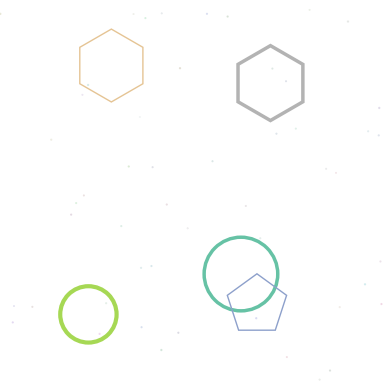[{"shape": "circle", "thickness": 2.5, "radius": 0.48, "center": [0.626, 0.288]}, {"shape": "pentagon", "thickness": 1, "radius": 0.4, "center": [0.667, 0.208]}, {"shape": "circle", "thickness": 3, "radius": 0.37, "center": [0.23, 0.183]}, {"shape": "hexagon", "thickness": 1, "radius": 0.47, "center": [0.289, 0.83]}, {"shape": "hexagon", "thickness": 2.5, "radius": 0.49, "center": [0.702, 0.784]}]